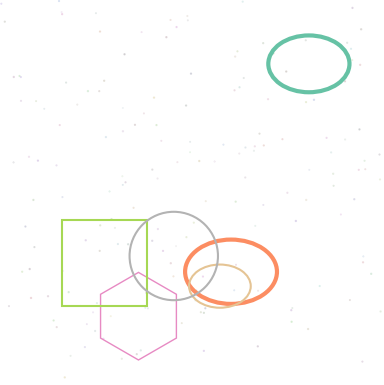[{"shape": "oval", "thickness": 3, "radius": 0.53, "center": [0.802, 0.834]}, {"shape": "oval", "thickness": 3, "radius": 0.6, "center": [0.6, 0.294]}, {"shape": "hexagon", "thickness": 1, "radius": 0.57, "center": [0.36, 0.179]}, {"shape": "square", "thickness": 1.5, "radius": 0.56, "center": [0.271, 0.317]}, {"shape": "oval", "thickness": 1.5, "radius": 0.4, "center": [0.571, 0.257]}, {"shape": "circle", "thickness": 1.5, "radius": 0.57, "center": [0.451, 0.335]}]